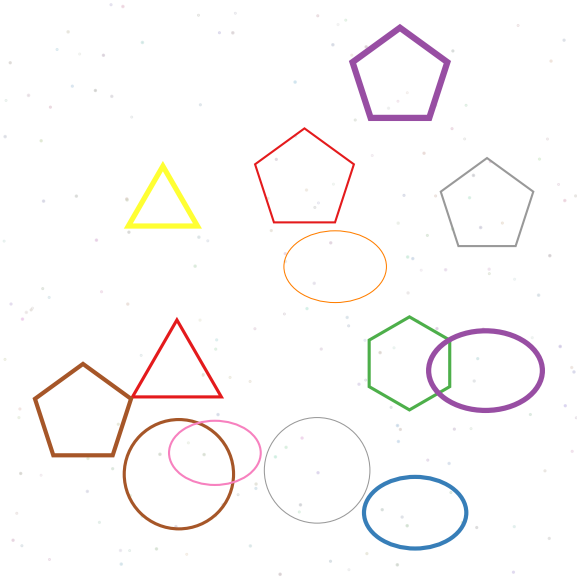[{"shape": "pentagon", "thickness": 1, "radius": 0.45, "center": [0.527, 0.687]}, {"shape": "triangle", "thickness": 1.5, "radius": 0.44, "center": [0.306, 0.356]}, {"shape": "oval", "thickness": 2, "radius": 0.44, "center": [0.719, 0.111]}, {"shape": "hexagon", "thickness": 1.5, "radius": 0.4, "center": [0.709, 0.37]}, {"shape": "oval", "thickness": 2.5, "radius": 0.49, "center": [0.841, 0.357]}, {"shape": "pentagon", "thickness": 3, "radius": 0.43, "center": [0.693, 0.865]}, {"shape": "oval", "thickness": 0.5, "radius": 0.44, "center": [0.58, 0.537]}, {"shape": "triangle", "thickness": 2.5, "radius": 0.35, "center": [0.282, 0.642]}, {"shape": "circle", "thickness": 1.5, "radius": 0.47, "center": [0.31, 0.178]}, {"shape": "pentagon", "thickness": 2, "radius": 0.44, "center": [0.144, 0.281]}, {"shape": "oval", "thickness": 1, "radius": 0.4, "center": [0.372, 0.215]}, {"shape": "circle", "thickness": 0.5, "radius": 0.46, "center": [0.549, 0.185]}, {"shape": "pentagon", "thickness": 1, "radius": 0.42, "center": [0.843, 0.641]}]